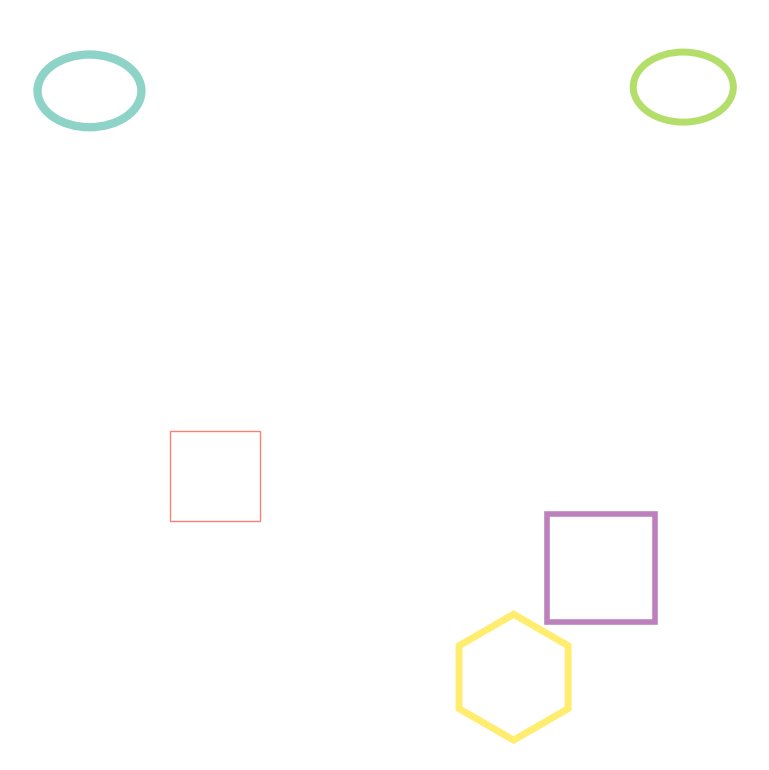[{"shape": "oval", "thickness": 3, "radius": 0.34, "center": [0.116, 0.882]}, {"shape": "square", "thickness": 0.5, "radius": 0.29, "center": [0.279, 0.382]}, {"shape": "oval", "thickness": 2.5, "radius": 0.33, "center": [0.887, 0.887]}, {"shape": "square", "thickness": 2, "radius": 0.35, "center": [0.78, 0.262]}, {"shape": "hexagon", "thickness": 2.5, "radius": 0.41, "center": [0.667, 0.121]}]